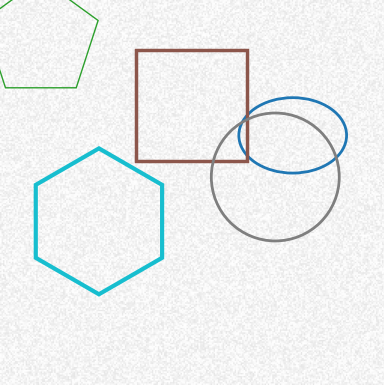[{"shape": "oval", "thickness": 2, "radius": 0.7, "center": [0.76, 0.648]}, {"shape": "pentagon", "thickness": 1, "radius": 0.78, "center": [0.106, 0.898]}, {"shape": "square", "thickness": 2.5, "radius": 0.73, "center": [0.498, 0.726]}, {"shape": "circle", "thickness": 2, "radius": 0.83, "center": [0.715, 0.54]}, {"shape": "hexagon", "thickness": 3, "radius": 0.95, "center": [0.257, 0.425]}]